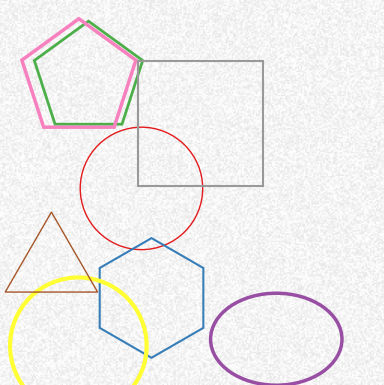[{"shape": "circle", "thickness": 1, "radius": 0.8, "center": [0.367, 0.511]}, {"shape": "hexagon", "thickness": 1.5, "radius": 0.78, "center": [0.394, 0.226]}, {"shape": "pentagon", "thickness": 2, "radius": 0.74, "center": [0.23, 0.797]}, {"shape": "oval", "thickness": 2.5, "radius": 0.85, "center": [0.718, 0.119]}, {"shape": "circle", "thickness": 3, "radius": 0.89, "center": [0.203, 0.102]}, {"shape": "triangle", "thickness": 1, "radius": 0.69, "center": [0.134, 0.311]}, {"shape": "pentagon", "thickness": 2.5, "radius": 0.78, "center": [0.205, 0.796]}, {"shape": "square", "thickness": 1.5, "radius": 0.81, "center": [0.52, 0.679]}]